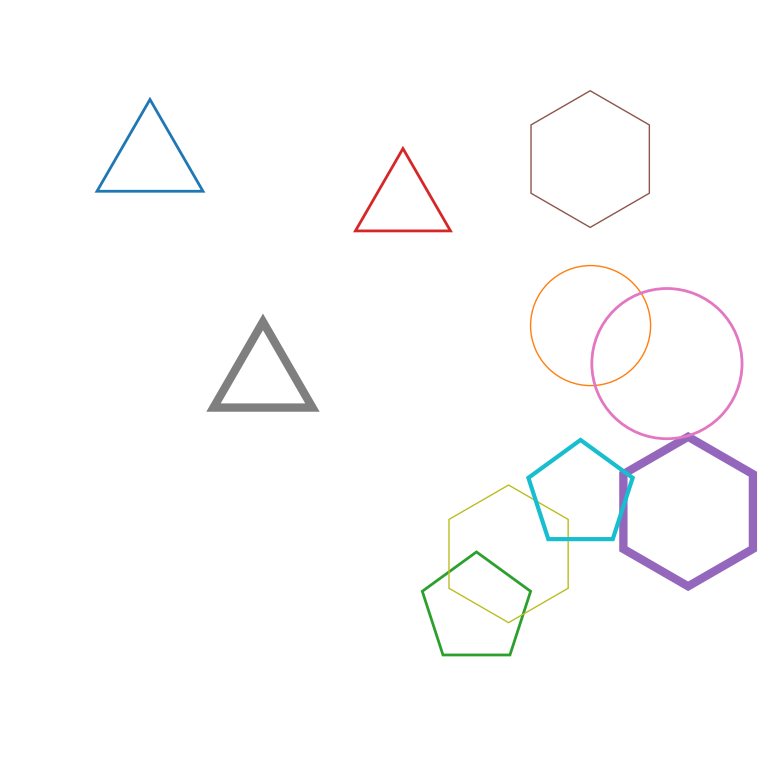[{"shape": "triangle", "thickness": 1, "radius": 0.4, "center": [0.195, 0.791]}, {"shape": "circle", "thickness": 0.5, "radius": 0.39, "center": [0.767, 0.577]}, {"shape": "pentagon", "thickness": 1, "radius": 0.37, "center": [0.619, 0.209]}, {"shape": "triangle", "thickness": 1, "radius": 0.36, "center": [0.523, 0.736]}, {"shape": "hexagon", "thickness": 3, "radius": 0.49, "center": [0.894, 0.336]}, {"shape": "hexagon", "thickness": 0.5, "radius": 0.44, "center": [0.766, 0.793]}, {"shape": "circle", "thickness": 1, "radius": 0.49, "center": [0.866, 0.528]}, {"shape": "triangle", "thickness": 3, "radius": 0.37, "center": [0.342, 0.508]}, {"shape": "hexagon", "thickness": 0.5, "radius": 0.45, "center": [0.66, 0.281]}, {"shape": "pentagon", "thickness": 1.5, "radius": 0.36, "center": [0.754, 0.357]}]